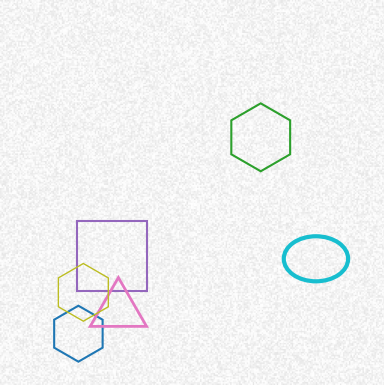[{"shape": "hexagon", "thickness": 1.5, "radius": 0.36, "center": [0.204, 0.133]}, {"shape": "hexagon", "thickness": 1.5, "radius": 0.44, "center": [0.677, 0.643]}, {"shape": "square", "thickness": 1.5, "radius": 0.45, "center": [0.291, 0.336]}, {"shape": "triangle", "thickness": 2, "radius": 0.42, "center": [0.307, 0.195]}, {"shape": "hexagon", "thickness": 1, "radius": 0.37, "center": [0.216, 0.241]}, {"shape": "oval", "thickness": 3, "radius": 0.42, "center": [0.821, 0.328]}]